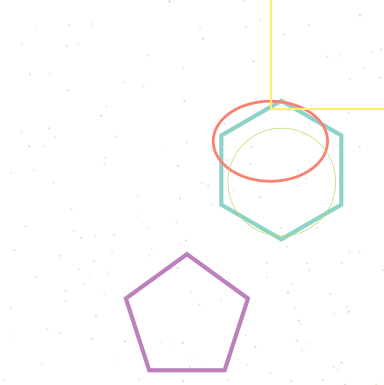[{"shape": "hexagon", "thickness": 3, "radius": 0.9, "center": [0.731, 0.558]}, {"shape": "oval", "thickness": 2, "radius": 0.74, "center": [0.702, 0.633]}, {"shape": "circle", "thickness": 0.5, "radius": 0.7, "center": [0.732, 0.527]}, {"shape": "pentagon", "thickness": 3, "radius": 0.83, "center": [0.486, 0.173]}, {"shape": "square", "thickness": 1.5, "radius": 0.86, "center": [0.875, 0.89]}]